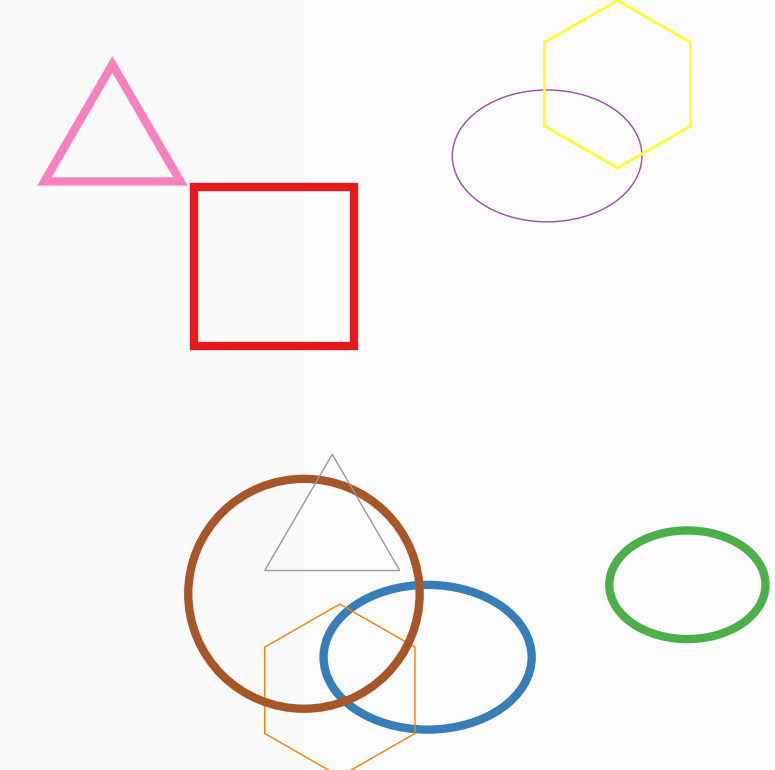[{"shape": "square", "thickness": 3, "radius": 0.52, "center": [0.354, 0.654]}, {"shape": "oval", "thickness": 3, "radius": 0.67, "center": [0.552, 0.146]}, {"shape": "oval", "thickness": 3, "radius": 0.5, "center": [0.887, 0.241]}, {"shape": "oval", "thickness": 0.5, "radius": 0.61, "center": [0.706, 0.798]}, {"shape": "hexagon", "thickness": 0.5, "radius": 0.56, "center": [0.438, 0.103]}, {"shape": "hexagon", "thickness": 1, "radius": 0.54, "center": [0.797, 0.891]}, {"shape": "circle", "thickness": 3, "radius": 0.75, "center": [0.392, 0.229]}, {"shape": "triangle", "thickness": 3, "radius": 0.51, "center": [0.145, 0.815]}, {"shape": "triangle", "thickness": 0.5, "radius": 0.5, "center": [0.429, 0.309]}]